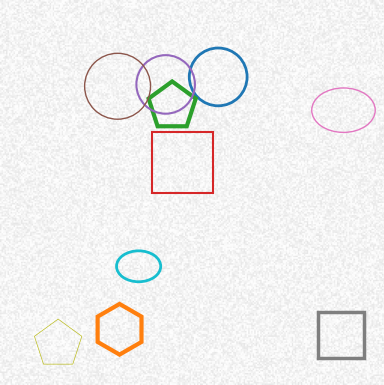[{"shape": "circle", "thickness": 2, "radius": 0.38, "center": [0.567, 0.8]}, {"shape": "hexagon", "thickness": 3, "radius": 0.33, "center": [0.311, 0.145]}, {"shape": "pentagon", "thickness": 3, "radius": 0.32, "center": [0.447, 0.724]}, {"shape": "square", "thickness": 1.5, "radius": 0.4, "center": [0.473, 0.579]}, {"shape": "circle", "thickness": 1.5, "radius": 0.38, "center": [0.43, 0.781]}, {"shape": "circle", "thickness": 1, "radius": 0.43, "center": [0.305, 0.776]}, {"shape": "oval", "thickness": 1, "radius": 0.41, "center": [0.892, 0.714]}, {"shape": "square", "thickness": 2.5, "radius": 0.3, "center": [0.886, 0.131]}, {"shape": "pentagon", "thickness": 0.5, "radius": 0.32, "center": [0.151, 0.107]}, {"shape": "oval", "thickness": 2, "radius": 0.29, "center": [0.36, 0.308]}]